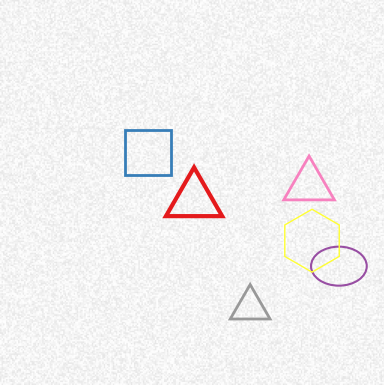[{"shape": "triangle", "thickness": 3, "radius": 0.42, "center": [0.504, 0.481]}, {"shape": "square", "thickness": 2, "radius": 0.3, "center": [0.385, 0.605]}, {"shape": "oval", "thickness": 1.5, "radius": 0.36, "center": [0.88, 0.309]}, {"shape": "hexagon", "thickness": 1, "radius": 0.41, "center": [0.81, 0.375]}, {"shape": "triangle", "thickness": 2, "radius": 0.38, "center": [0.803, 0.519]}, {"shape": "triangle", "thickness": 2, "radius": 0.3, "center": [0.65, 0.201]}]